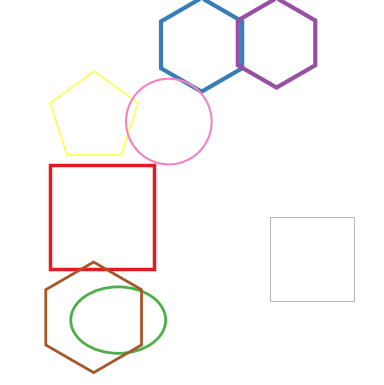[{"shape": "square", "thickness": 2.5, "radius": 0.68, "center": [0.264, 0.437]}, {"shape": "hexagon", "thickness": 3, "radius": 0.61, "center": [0.524, 0.884]}, {"shape": "oval", "thickness": 2, "radius": 0.62, "center": [0.307, 0.169]}, {"shape": "hexagon", "thickness": 3, "radius": 0.58, "center": [0.718, 0.889]}, {"shape": "pentagon", "thickness": 1, "radius": 0.6, "center": [0.244, 0.695]}, {"shape": "hexagon", "thickness": 2, "radius": 0.72, "center": [0.243, 0.176]}, {"shape": "circle", "thickness": 1.5, "radius": 0.56, "center": [0.439, 0.684]}, {"shape": "square", "thickness": 0.5, "radius": 0.55, "center": [0.811, 0.328]}]